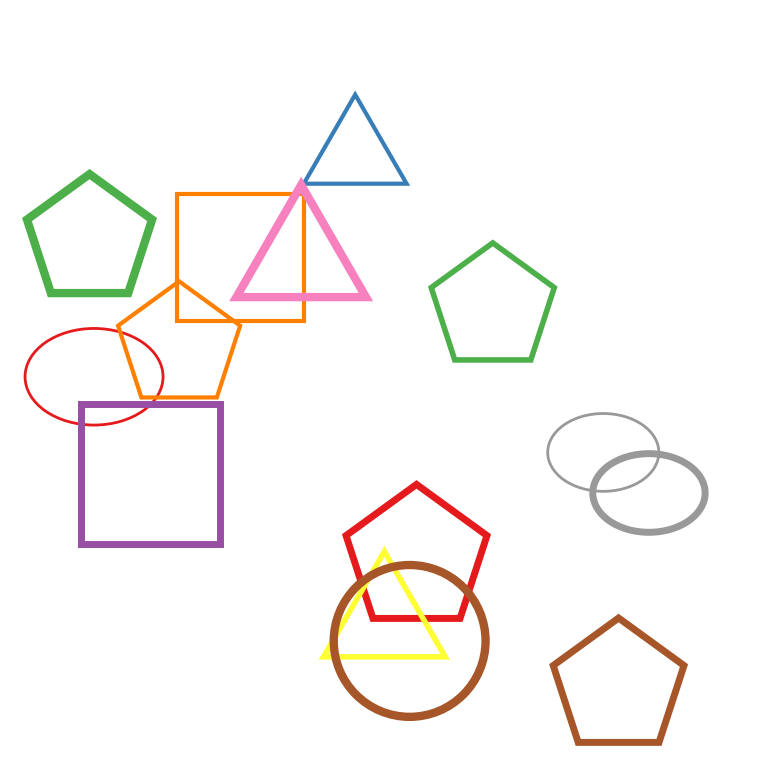[{"shape": "pentagon", "thickness": 2.5, "radius": 0.48, "center": [0.541, 0.275]}, {"shape": "oval", "thickness": 1, "radius": 0.45, "center": [0.122, 0.511]}, {"shape": "triangle", "thickness": 1.5, "radius": 0.39, "center": [0.461, 0.8]}, {"shape": "pentagon", "thickness": 3, "radius": 0.43, "center": [0.116, 0.688]}, {"shape": "pentagon", "thickness": 2, "radius": 0.42, "center": [0.64, 0.601]}, {"shape": "square", "thickness": 2.5, "radius": 0.45, "center": [0.196, 0.384]}, {"shape": "square", "thickness": 1.5, "radius": 0.41, "center": [0.312, 0.666]}, {"shape": "pentagon", "thickness": 1.5, "radius": 0.42, "center": [0.233, 0.551]}, {"shape": "triangle", "thickness": 2, "radius": 0.46, "center": [0.499, 0.193]}, {"shape": "circle", "thickness": 3, "radius": 0.49, "center": [0.532, 0.168]}, {"shape": "pentagon", "thickness": 2.5, "radius": 0.45, "center": [0.803, 0.108]}, {"shape": "triangle", "thickness": 3, "radius": 0.49, "center": [0.391, 0.663]}, {"shape": "oval", "thickness": 1, "radius": 0.36, "center": [0.783, 0.412]}, {"shape": "oval", "thickness": 2.5, "radius": 0.36, "center": [0.843, 0.36]}]